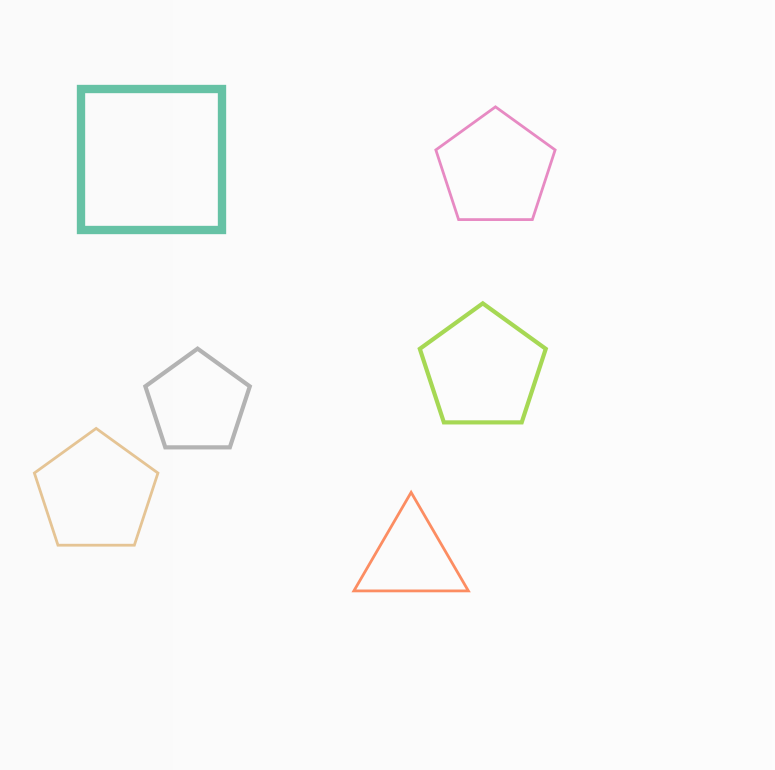[{"shape": "square", "thickness": 3, "radius": 0.46, "center": [0.195, 0.793]}, {"shape": "triangle", "thickness": 1, "radius": 0.43, "center": [0.53, 0.275]}, {"shape": "pentagon", "thickness": 1, "radius": 0.4, "center": [0.639, 0.78]}, {"shape": "pentagon", "thickness": 1.5, "radius": 0.43, "center": [0.623, 0.521]}, {"shape": "pentagon", "thickness": 1, "radius": 0.42, "center": [0.124, 0.36]}, {"shape": "pentagon", "thickness": 1.5, "radius": 0.35, "center": [0.255, 0.476]}]